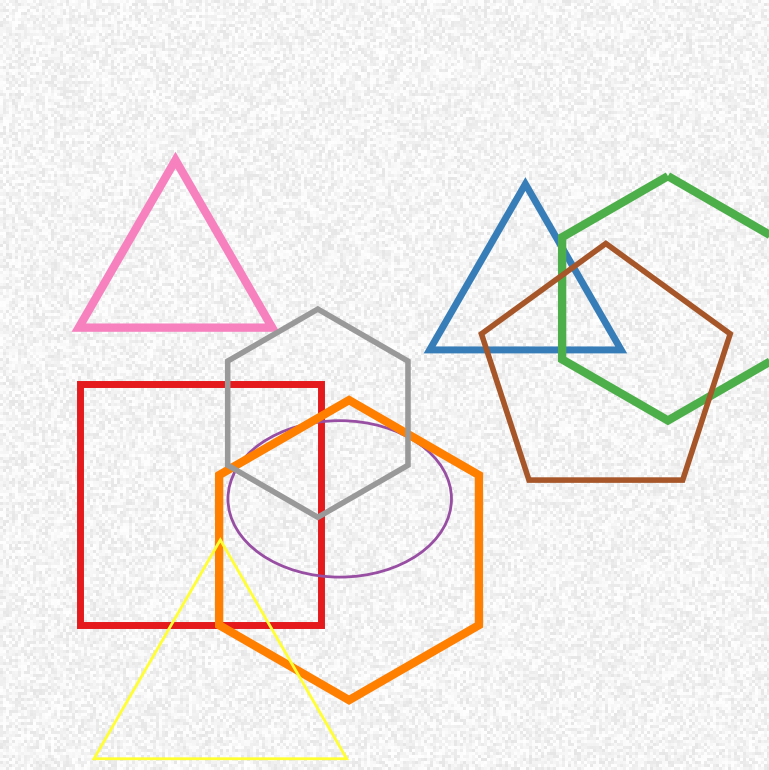[{"shape": "square", "thickness": 2.5, "radius": 0.78, "center": [0.26, 0.345]}, {"shape": "triangle", "thickness": 2.5, "radius": 0.72, "center": [0.682, 0.617]}, {"shape": "hexagon", "thickness": 3, "radius": 0.79, "center": [0.867, 0.613]}, {"shape": "oval", "thickness": 1, "radius": 0.73, "center": [0.441, 0.352]}, {"shape": "hexagon", "thickness": 3, "radius": 0.97, "center": [0.453, 0.286]}, {"shape": "triangle", "thickness": 1, "radius": 0.95, "center": [0.286, 0.109]}, {"shape": "pentagon", "thickness": 2, "radius": 0.85, "center": [0.787, 0.514]}, {"shape": "triangle", "thickness": 3, "radius": 0.73, "center": [0.228, 0.647]}, {"shape": "hexagon", "thickness": 2, "radius": 0.68, "center": [0.413, 0.463]}]